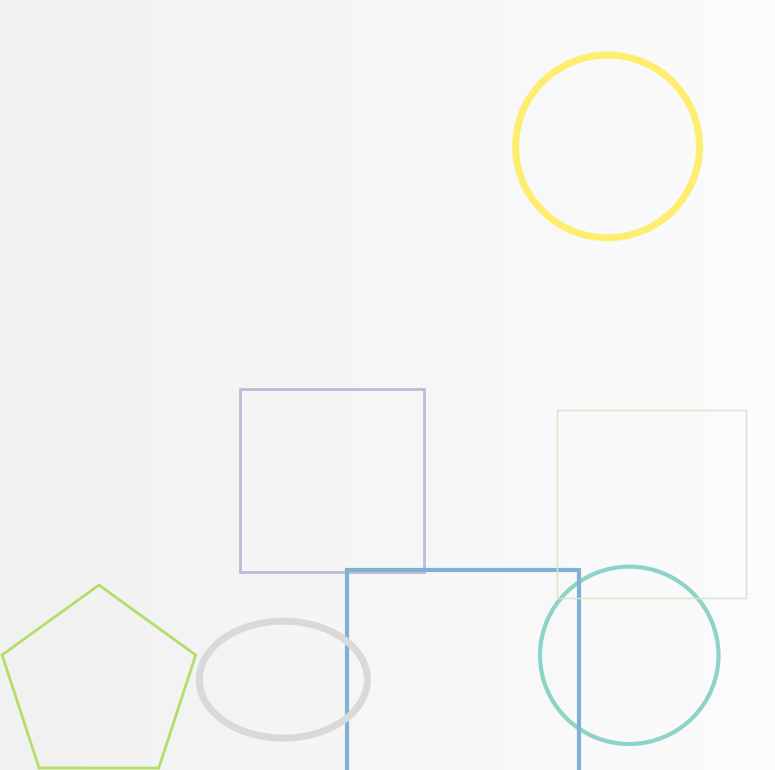[{"shape": "circle", "thickness": 1.5, "radius": 0.58, "center": [0.812, 0.149]}, {"shape": "square", "thickness": 1, "radius": 0.6, "center": [0.429, 0.376]}, {"shape": "square", "thickness": 1.5, "radius": 0.75, "center": [0.598, 0.11]}, {"shape": "pentagon", "thickness": 1, "radius": 0.66, "center": [0.128, 0.109]}, {"shape": "oval", "thickness": 2.5, "radius": 0.54, "center": [0.366, 0.117]}, {"shape": "square", "thickness": 0.5, "radius": 0.61, "center": [0.84, 0.346]}, {"shape": "circle", "thickness": 2.5, "radius": 0.59, "center": [0.784, 0.81]}]